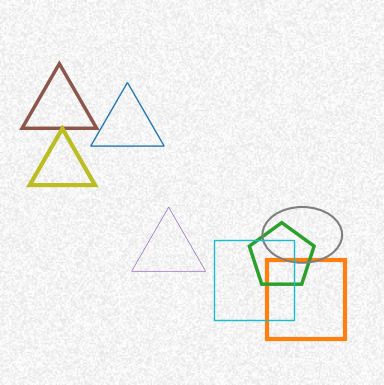[{"shape": "triangle", "thickness": 1, "radius": 0.55, "center": [0.331, 0.676]}, {"shape": "square", "thickness": 3, "radius": 0.51, "center": [0.795, 0.222]}, {"shape": "pentagon", "thickness": 2.5, "radius": 0.44, "center": [0.732, 0.333]}, {"shape": "triangle", "thickness": 0.5, "radius": 0.56, "center": [0.438, 0.351]}, {"shape": "triangle", "thickness": 2.5, "radius": 0.56, "center": [0.154, 0.723]}, {"shape": "oval", "thickness": 1.5, "radius": 0.52, "center": [0.785, 0.39]}, {"shape": "triangle", "thickness": 3, "radius": 0.49, "center": [0.162, 0.568]}, {"shape": "square", "thickness": 1, "radius": 0.52, "center": [0.661, 0.272]}]